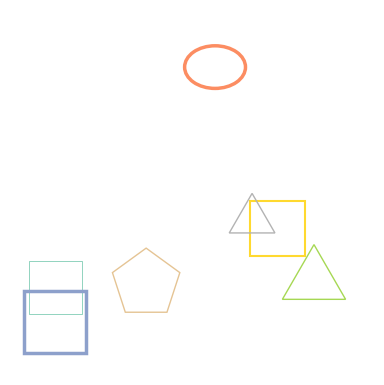[{"shape": "square", "thickness": 0.5, "radius": 0.34, "center": [0.145, 0.253]}, {"shape": "oval", "thickness": 2.5, "radius": 0.4, "center": [0.559, 0.826]}, {"shape": "square", "thickness": 2.5, "radius": 0.4, "center": [0.142, 0.164]}, {"shape": "triangle", "thickness": 1, "radius": 0.47, "center": [0.816, 0.27]}, {"shape": "square", "thickness": 1.5, "radius": 0.35, "center": [0.721, 0.407]}, {"shape": "pentagon", "thickness": 1, "radius": 0.46, "center": [0.38, 0.263]}, {"shape": "triangle", "thickness": 1, "radius": 0.34, "center": [0.655, 0.429]}]